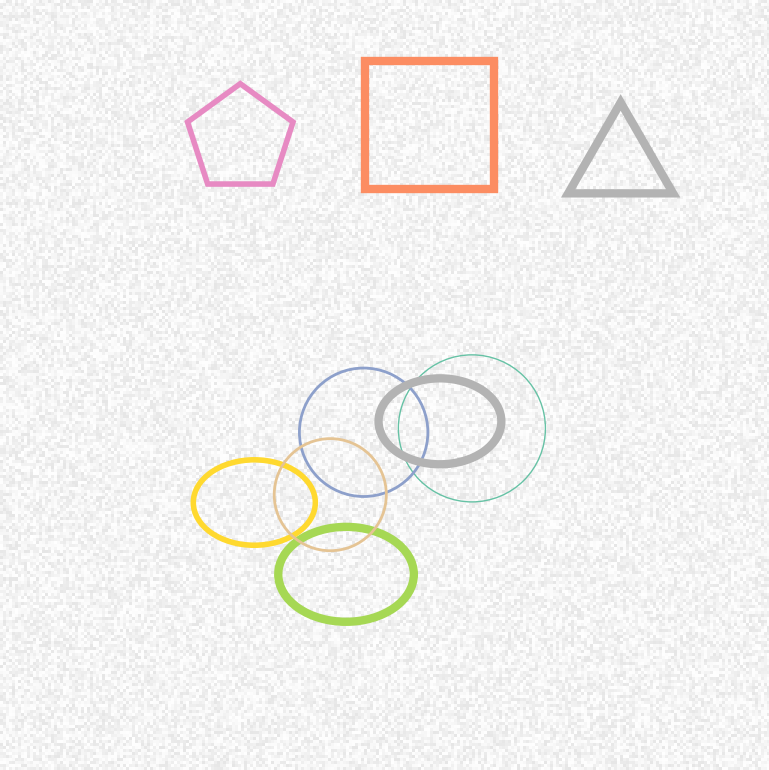[{"shape": "circle", "thickness": 0.5, "radius": 0.48, "center": [0.613, 0.444]}, {"shape": "square", "thickness": 3, "radius": 0.42, "center": [0.558, 0.838]}, {"shape": "circle", "thickness": 1, "radius": 0.42, "center": [0.472, 0.439]}, {"shape": "pentagon", "thickness": 2, "radius": 0.36, "center": [0.312, 0.819]}, {"shape": "oval", "thickness": 3, "radius": 0.44, "center": [0.449, 0.254]}, {"shape": "oval", "thickness": 2, "radius": 0.4, "center": [0.33, 0.347]}, {"shape": "circle", "thickness": 1, "radius": 0.36, "center": [0.429, 0.358]}, {"shape": "triangle", "thickness": 3, "radius": 0.39, "center": [0.806, 0.788]}, {"shape": "oval", "thickness": 3, "radius": 0.4, "center": [0.571, 0.453]}]